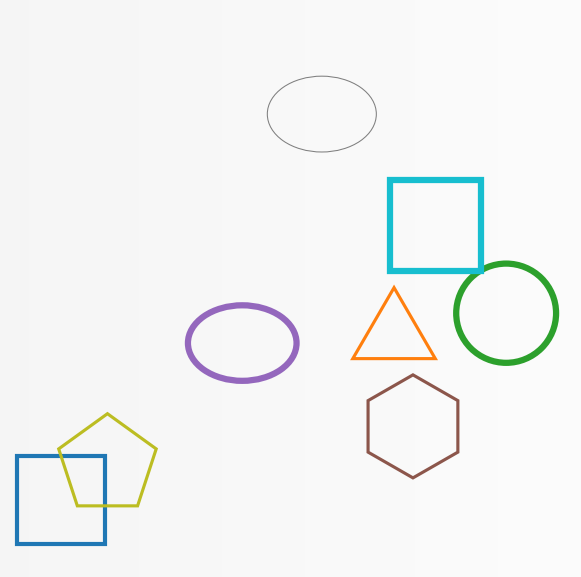[{"shape": "square", "thickness": 2, "radius": 0.38, "center": [0.105, 0.133]}, {"shape": "triangle", "thickness": 1.5, "radius": 0.41, "center": [0.678, 0.419]}, {"shape": "circle", "thickness": 3, "radius": 0.43, "center": [0.871, 0.457]}, {"shape": "oval", "thickness": 3, "radius": 0.47, "center": [0.417, 0.405]}, {"shape": "hexagon", "thickness": 1.5, "radius": 0.45, "center": [0.71, 0.261]}, {"shape": "oval", "thickness": 0.5, "radius": 0.47, "center": [0.554, 0.802]}, {"shape": "pentagon", "thickness": 1.5, "radius": 0.44, "center": [0.185, 0.195]}, {"shape": "square", "thickness": 3, "radius": 0.39, "center": [0.749, 0.608]}]